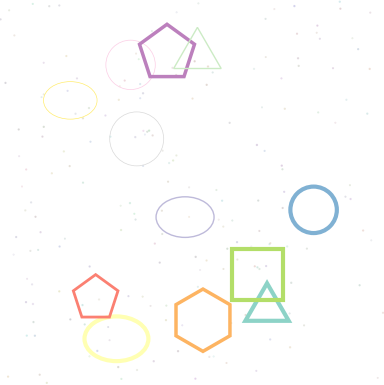[{"shape": "triangle", "thickness": 3, "radius": 0.32, "center": [0.694, 0.199]}, {"shape": "oval", "thickness": 3, "radius": 0.42, "center": [0.302, 0.12]}, {"shape": "oval", "thickness": 1, "radius": 0.38, "center": [0.481, 0.436]}, {"shape": "pentagon", "thickness": 2, "radius": 0.3, "center": [0.248, 0.226]}, {"shape": "circle", "thickness": 3, "radius": 0.3, "center": [0.815, 0.455]}, {"shape": "hexagon", "thickness": 2.5, "radius": 0.4, "center": [0.527, 0.168]}, {"shape": "square", "thickness": 3, "radius": 0.33, "center": [0.668, 0.286]}, {"shape": "circle", "thickness": 0.5, "radius": 0.32, "center": [0.339, 0.832]}, {"shape": "circle", "thickness": 0.5, "radius": 0.35, "center": [0.355, 0.639]}, {"shape": "pentagon", "thickness": 2.5, "radius": 0.38, "center": [0.434, 0.862]}, {"shape": "triangle", "thickness": 1, "radius": 0.36, "center": [0.513, 0.858]}, {"shape": "oval", "thickness": 0.5, "radius": 0.35, "center": [0.183, 0.739]}]